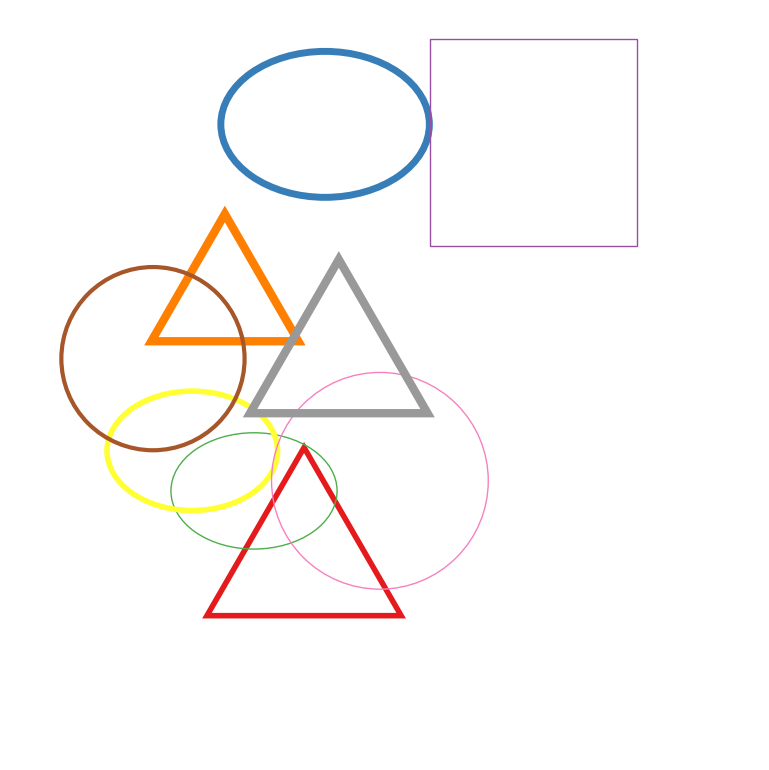[{"shape": "triangle", "thickness": 2, "radius": 0.73, "center": [0.395, 0.273]}, {"shape": "oval", "thickness": 2.5, "radius": 0.68, "center": [0.422, 0.838]}, {"shape": "oval", "thickness": 0.5, "radius": 0.54, "center": [0.33, 0.362]}, {"shape": "square", "thickness": 0.5, "radius": 0.67, "center": [0.693, 0.814]}, {"shape": "triangle", "thickness": 3, "radius": 0.55, "center": [0.292, 0.612]}, {"shape": "oval", "thickness": 2, "radius": 0.55, "center": [0.25, 0.415]}, {"shape": "circle", "thickness": 1.5, "radius": 0.59, "center": [0.199, 0.534]}, {"shape": "circle", "thickness": 0.5, "radius": 0.7, "center": [0.493, 0.376]}, {"shape": "triangle", "thickness": 3, "radius": 0.67, "center": [0.44, 0.53]}]